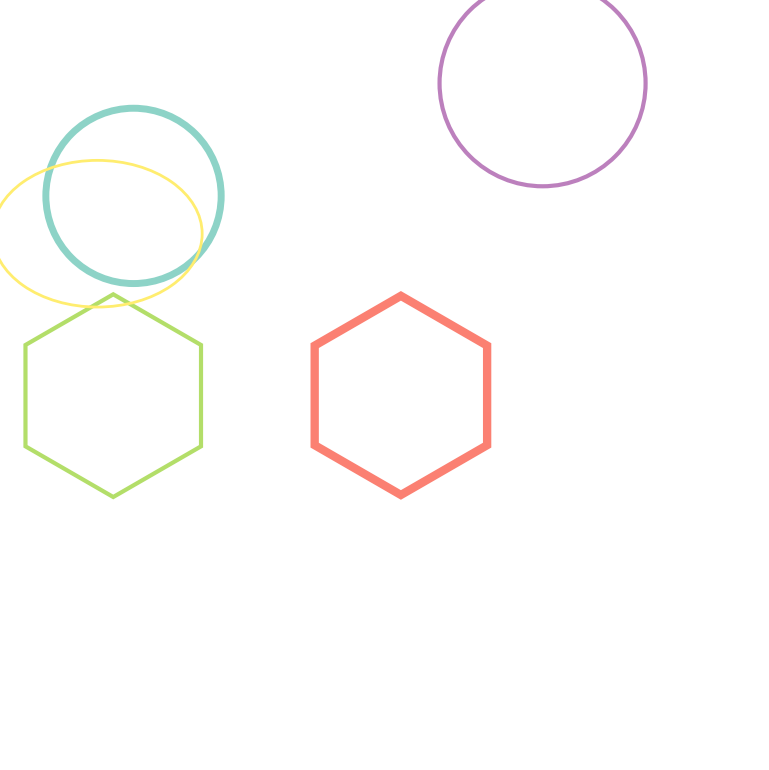[{"shape": "circle", "thickness": 2.5, "radius": 0.57, "center": [0.173, 0.746]}, {"shape": "hexagon", "thickness": 3, "radius": 0.65, "center": [0.521, 0.486]}, {"shape": "hexagon", "thickness": 1.5, "radius": 0.66, "center": [0.147, 0.486]}, {"shape": "circle", "thickness": 1.5, "radius": 0.67, "center": [0.705, 0.892]}, {"shape": "oval", "thickness": 1, "radius": 0.68, "center": [0.126, 0.696]}]